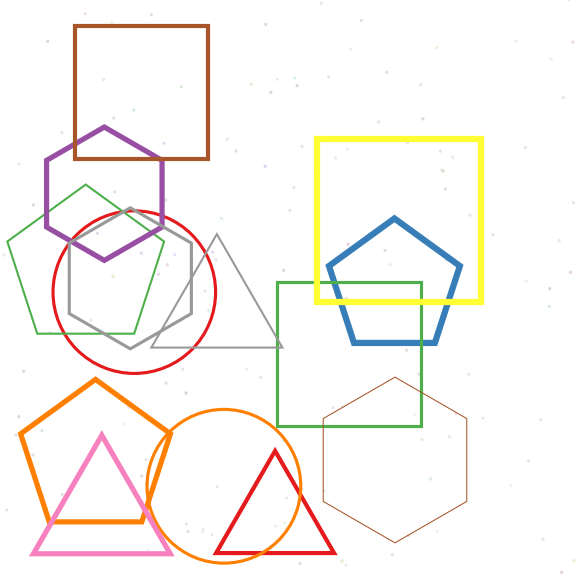[{"shape": "triangle", "thickness": 2, "radius": 0.59, "center": [0.476, 0.1]}, {"shape": "circle", "thickness": 1.5, "radius": 0.7, "center": [0.233, 0.493]}, {"shape": "pentagon", "thickness": 3, "radius": 0.6, "center": [0.683, 0.502]}, {"shape": "pentagon", "thickness": 1, "radius": 0.71, "center": [0.148, 0.537]}, {"shape": "square", "thickness": 1.5, "radius": 0.62, "center": [0.605, 0.387]}, {"shape": "hexagon", "thickness": 2.5, "radius": 0.58, "center": [0.181, 0.664]}, {"shape": "circle", "thickness": 1.5, "radius": 0.67, "center": [0.388, 0.157]}, {"shape": "pentagon", "thickness": 2.5, "radius": 0.68, "center": [0.165, 0.206]}, {"shape": "square", "thickness": 3, "radius": 0.71, "center": [0.691, 0.618]}, {"shape": "hexagon", "thickness": 0.5, "radius": 0.72, "center": [0.684, 0.203]}, {"shape": "square", "thickness": 2, "radius": 0.57, "center": [0.246, 0.838]}, {"shape": "triangle", "thickness": 2.5, "radius": 0.68, "center": [0.176, 0.109]}, {"shape": "hexagon", "thickness": 1.5, "radius": 0.61, "center": [0.226, 0.517]}, {"shape": "triangle", "thickness": 1, "radius": 0.65, "center": [0.376, 0.463]}]